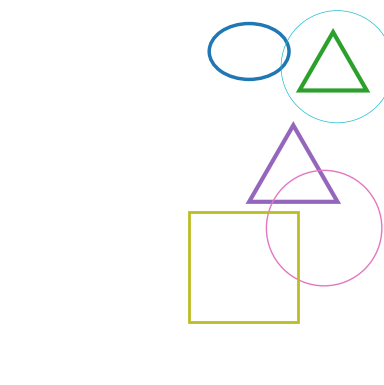[{"shape": "oval", "thickness": 2.5, "radius": 0.52, "center": [0.647, 0.866]}, {"shape": "triangle", "thickness": 3, "radius": 0.5, "center": [0.865, 0.815]}, {"shape": "triangle", "thickness": 3, "radius": 0.66, "center": [0.762, 0.542]}, {"shape": "circle", "thickness": 1, "radius": 0.75, "center": [0.842, 0.407]}, {"shape": "square", "thickness": 2, "radius": 0.71, "center": [0.633, 0.306]}, {"shape": "circle", "thickness": 0.5, "radius": 0.73, "center": [0.876, 0.827]}]